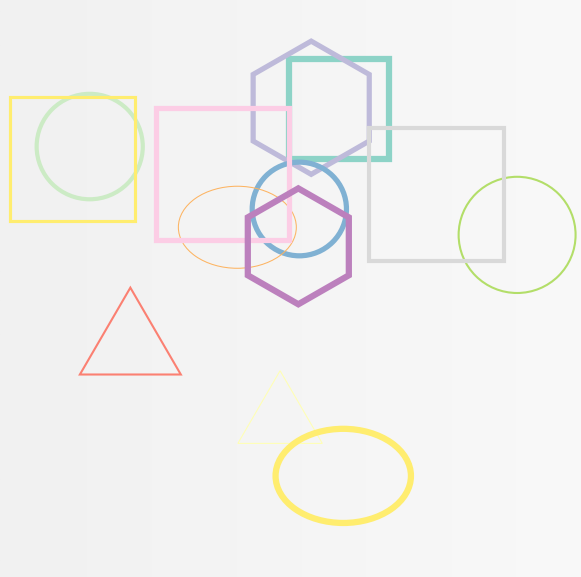[{"shape": "square", "thickness": 3, "radius": 0.43, "center": [0.583, 0.81]}, {"shape": "triangle", "thickness": 0.5, "radius": 0.42, "center": [0.482, 0.273]}, {"shape": "hexagon", "thickness": 2.5, "radius": 0.58, "center": [0.535, 0.813]}, {"shape": "triangle", "thickness": 1, "radius": 0.5, "center": [0.224, 0.401]}, {"shape": "circle", "thickness": 2.5, "radius": 0.41, "center": [0.515, 0.637]}, {"shape": "oval", "thickness": 0.5, "radius": 0.51, "center": [0.408, 0.606]}, {"shape": "circle", "thickness": 1, "radius": 0.5, "center": [0.89, 0.592]}, {"shape": "square", "thickness": 2.5, "radius": 0.57, "center": [0.383, 0.698]}, {"shape": "square", "thickness": 2, "radius": 0.58, "center": [0.751, 0.662]}, {"shape": "hexagon", "thickness": 3, "radius": 0.5, "center": [0.513, 0.573]}, {"shape": "circle", "thickness": 2, "radius": 0.46, "center": [0.154, 0.745]}, {"shape": "oval", "thickness": 3, "radius": 0.58, "center": [0.591, 0.175]}, {"shape": "square", "thickness": 1.5, "radius": 0.54, "center": [0.125, 0.723]}]